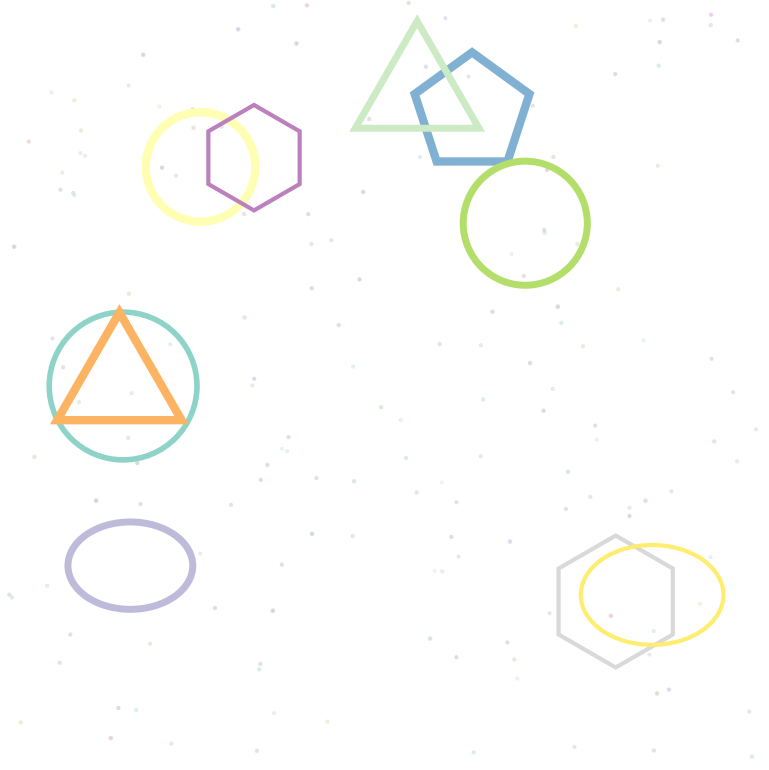[{"shape": "circle", "thickness": 2, "radius": 0.48, "center": [0.16, 0.499]}, {"shape": "circle", "thickness": 3, "radius": 0.36, "center": [0.26, 0.783]}, {"shape": "oval", "thickness": 2.5, "radius": 0.41, "center": [0.169, 0.265]}, {"shape": "pentagon", "thickness": 3, "radius": 0.39, "center": [0.613, 0.854]}, {"shape": "triangle", "thickness": 3, "radius": 0.47, "center": [0.155, 0.501]}, {"shape": "circle", "thickness": 2.5, "radius": 0.4, "center": [0.682, 0.71]}, {"shape": "hexagon", "thickness": 1.5, "radius": 0.43, "center": [0.8, 0.219]}, {"shape": "hexagon", "thickness": 1.5, "radius": 0.34, "center": [0.33, 0.795]}, {"shape": "triangle", "thickness": 2.5, "radius": 0.46, "center": [0.542, 0.88]}, {"shape": "oval", "thickness": 1.5, "radius": 0.46, "center": [0.847, 0.227]}]